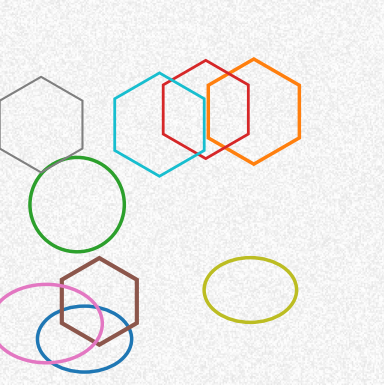[{"shape": "oval", "thickness": 2.5, "radius": 0.61, "center": [0.22, 0.119]}, {"shape": "hexagon", "thickness": 2.5, "radius": 0.68, "center": [0.659, 0.71]}, {"shape": "circle", "thickness": 2.5, "radius": 0.61, "center": [0.2, 0.469]}, {"shape": "hexagon", "thickness": 2, "radius": 0.64, "center": [0.534, 0.716]}, {"shape": "hexagon", "thickness": 3, "radius": 0.56, "center": [0.258, 0.217]}, {"shape": "oval", "thickness": 2.5, "radius": 0.73, "center": [0.12, 0.16]}, {"shape": "hexagon", "thickness": 1.5, "radius": 0.62, "center": [0.107, 0.676]}, {"shape": "oval", "thickness": 2.5, "radius": 0.6, "center": [0.65, 0.247]}, {"shape": "hexagon", "thickness": 2, "radius": 0.67, "center": [0.414, 0.676]}]